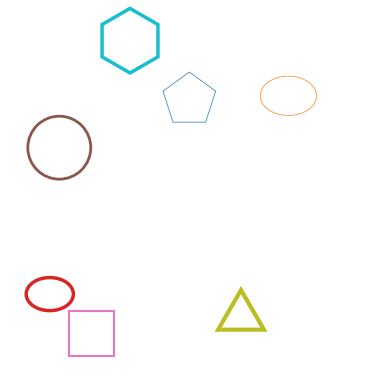[{"shape": "pentagon", "thickness": 0.5, "radius": 0.36, "center": [0.492, 0.741]}, {"shape": "oval", "thickness": 0.5, "radius": 0.37, "center": [0.749, 0.751]}, {"shape": "oval", "thickness": 2.5, "radius": 0.31, "center": [0.129, 0.236]}, {"shape": "circle", "thickness": 2, "radius": 0.41, "center": [0.154, 0.616]}, {"shape": "square", "thickness": 1.5, "radius": 0.29, "center": [0.237, 0.134]}, {"shape": "triangle", "thickness": 3, "radius": 0.34, "center": [0.626, 0.178]}, {"shape": "hexagon", "thickness": 2.5, "radius": 0.42, "center": [0.338, 0.894]}]